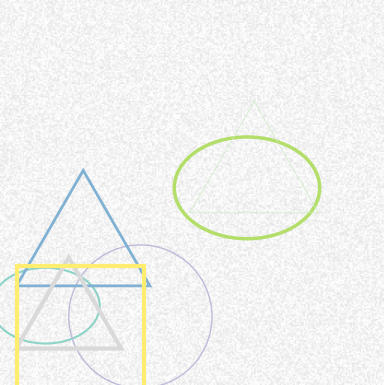[{"shape": "oval", "thickness": 1.5, "radius": 0.7, "center": [0.118, 0.206]}, {"shape": "circle", "thickness": 1, "radius": 0.93, "center": [0.365, 0.178]}, {"shape": "triangle", "thickness": 2, "radius": 1.0, "center": [0.216, 0.357]}, {"shape": "oval", "thickness": 2.5, "radius": 0.94, "center": [0.641, 0.512]}, {"shape": "triangle", "thickness": 3, "radius": 0.79, "center": [0.178, 0.173]}, {"shape": "triangle", "thickness": 0.5, "radius": 0.96, "center": [0.66, 0.544]}, {"shape": "square", "thickness": 3, "radius": 0.82, "center": [0.209, 0.145]}]